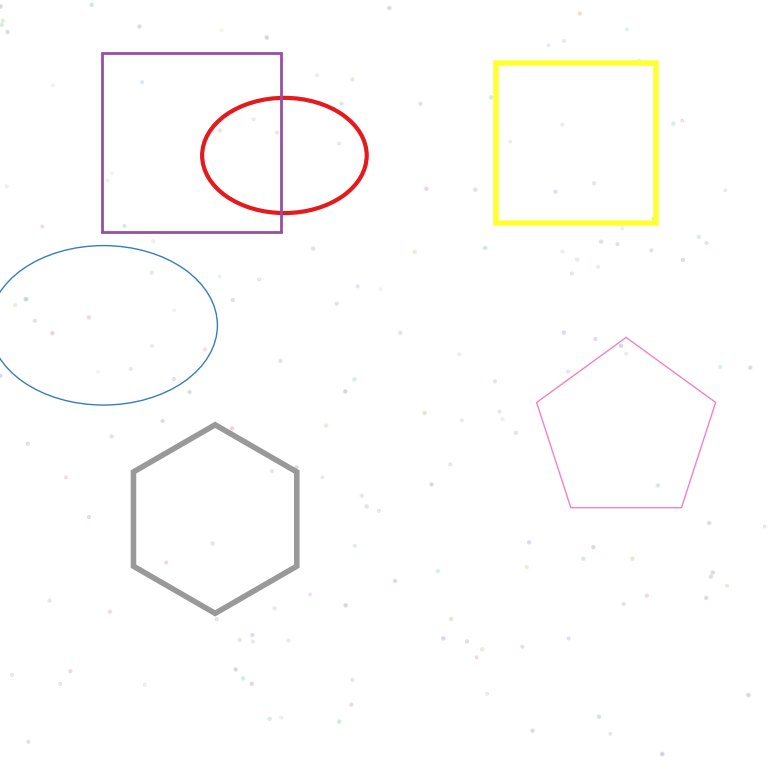[{"shape": "oval", "thickness": 1.5, "radius": 0.53, "center": [0.369, 0.798]}, {"shape": "oval", "thickness": 0.5, "radius": 0.74, "center": [0.134, 0.578]}, {"shape": "square", "thickness": 1, "radius": 0.58, "center": [0.249, 0.815]}, {"shape": "square", "thickness": 2, "radius": 0.52, "center": [0.748, 0.814]}, {"shape": "pentagon", "thickness": 0.5, "radius": 0.61, "center": [0.813, 0.44]}, {"shape": "hexagon", "thickness": 2, "radius": 0.61, "center": [0.279, 0.326]}]